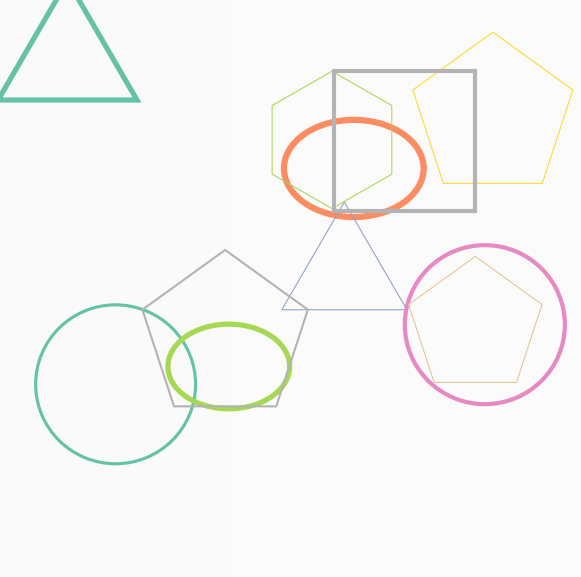[{"shape": "triangle", "thickness": 2.5, "radius": 0.69, "center": [0.116, 0.895]}, {"shape": "circle", "thickness": 1.5, "radius": 0.69, "center": [0.199, 0.334]}, {"shape": "oval", "thickness": 3, "radius": 0.6, "center": [0.609, 0.707]}, {"shape": "triangle", "thickness": 0.5, "radius": 0.62, "center": [0.592, 0.525]}, {"shape": "circle", "thickness": 2, "radius": 0.69, "center": [0.834, 0.437]}, {"shape": "oval", "thickness": 2.5, "radius": 0.52, "center": [0.394, 0.365]}, {"shape": "hexagon", "thickness": 0.5, "radius": 0.59, "center": [0.571, 0.757]}, {"shape": "pentagon", "thickness": 0.5, "radius": 0.72, "center": [0.848, 0.799]}, {"shape": "pentagon", "thickness": 0.5, "radius": 0.6, "center": [0.818, 0.435]}, {"shape": "pentagon", "thickness": 1, "radius": 0.75, "center": [0.387, 0.417]}, {"shape": "square", "thickness": 2, "radius": 0.61, "center": [0.696, 0.755]}]